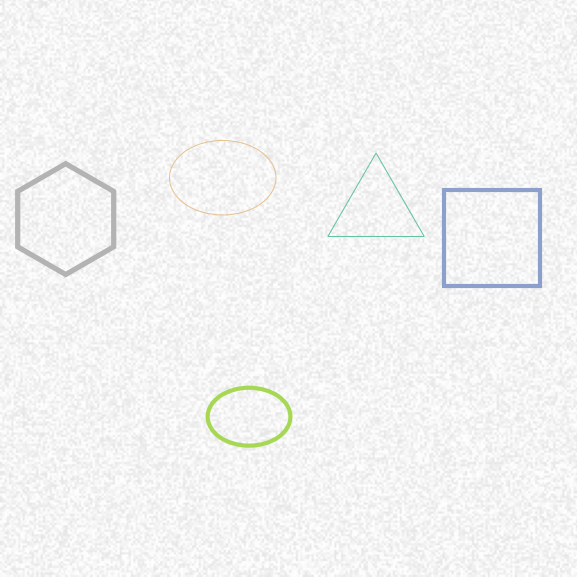[{"shape": "triangle", "thickness": 0.5, "radius": 0.48, "center": [0.651, 0.638]}, {"shape": "square", "thickness": 2, "radius": 0.41, "center": [0.852, 0.588]}, {"shape": "oval", "thickness": 2, "radius": 0.36, "center": [0.431, 0.278]}, {"shape": "oval", "thickness": 0.5, "radius": 0.46, "center": [0.386, 0.691]}, {"shape": "hexagon", "thickness": 2.5, "radius": 0.48, "center": [0.114, 0.62]}]